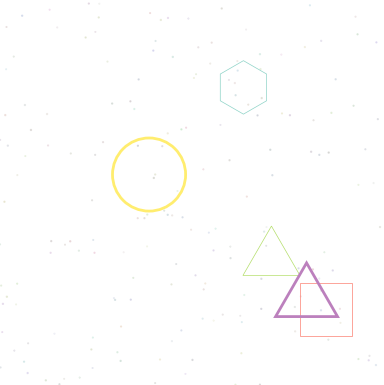[{"shape": "hexagon", "thickness": 0.5, "radius": 0.35, "center": [0.632, 0.773]}, {"shape": "square", "thickness": 0.5, "radius": 0.34, "center": [0.847, 0.196]}, {"shape": "triangle", "thickness": 0.5, "radius": 0.43, "center": [0.705, 0.327]}, {"shape": "triangle", "thickness": 2, "radius": 0.46, "center": [0.796, 0.224]}, {"shape": "circle", "thickness": 2, "radius": 0.47, "center": [0.387, 0.547]}]